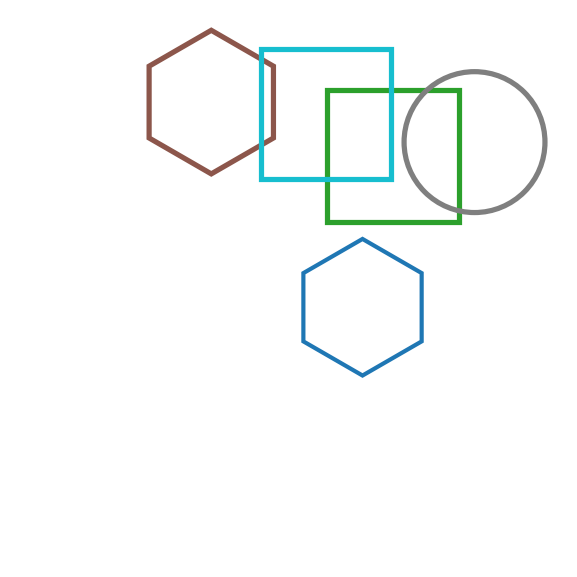[{"shape": "hexagon", "thickness": 2, "radius": 0.59, "center": [0.628, 0.467]}, {"shape": "square", "thickness": 2.5, "radius": 0.57, "center": [0.68, 0.73]}, {"shape": "hexagon", "thickness": 2.5, "radius": 0.62, "center": [0.366, 0.822]}, {"shape": "circle", "thickness": 2.5, "radius": 0.61, "center": [0.822, 0.753]}, {"shape": "square", "thickness": 2.5, "radius": 0.57, "center": [0.565, 0.802]}]